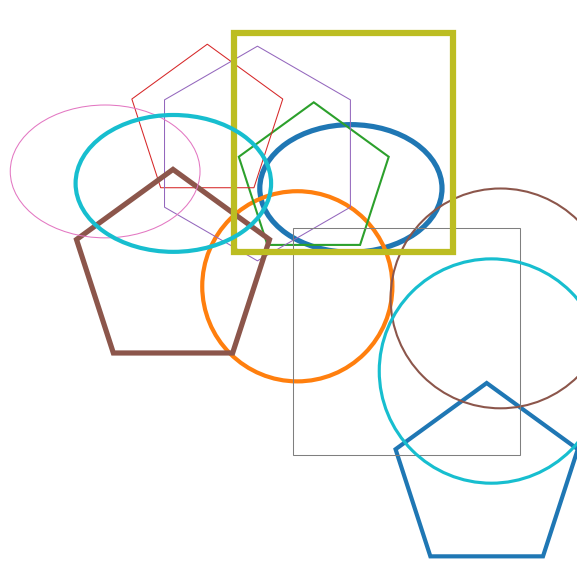[{"shape": "oval", "thickness": 2.5, "radius": 0.79, "center": [0.608, 0.673]}, {"shape": "pentagon", "thickness": 2, "radius": 0.83, "center": [0.843, 0.17]}, {"shape": "circle", "thickness": 2, "radius": 0.82, "center": [0.515, 0.503]}, {"shape": "pentagon", "thickness": 1, "radius": 0.68, "center": [0.543, 0.685]}, {"shape": "pentagon", "thickness": 0.5, "radius": 0.69, "center": [0.359, 0.785]}, {"shape": "hexagon", "thickness": 0.5, "radius": 0.93, "center": [0.446, 0.733]}, {"shape": "pentagon", "thickness": 2.5, "radius": 0.88, "center": [0.3, 0.53]}, {"shape": "circle", "thickness": 1, "radius": 0.95, "center": [0.867, 0.482]}, {"shape": "oval", "thickness": 0.5, "radius": 0.82, "center": [0.182, 0.702]}, {"shape": "square", "thickness": 0.5, "radius": 0.98, "center": [0.704, 0.408]}, {"shape": "square", "thickness": 3, "radius": 0.95, "center": [0.595, 0.753]}, {"shape": "circle", "thickness": 1.5, "radius": 0.97, "center": [0.851, 0.357]}, {"shape": "oval", "thickness": 2, "radius": 0.85, "center": [0.3, 0.682]}]